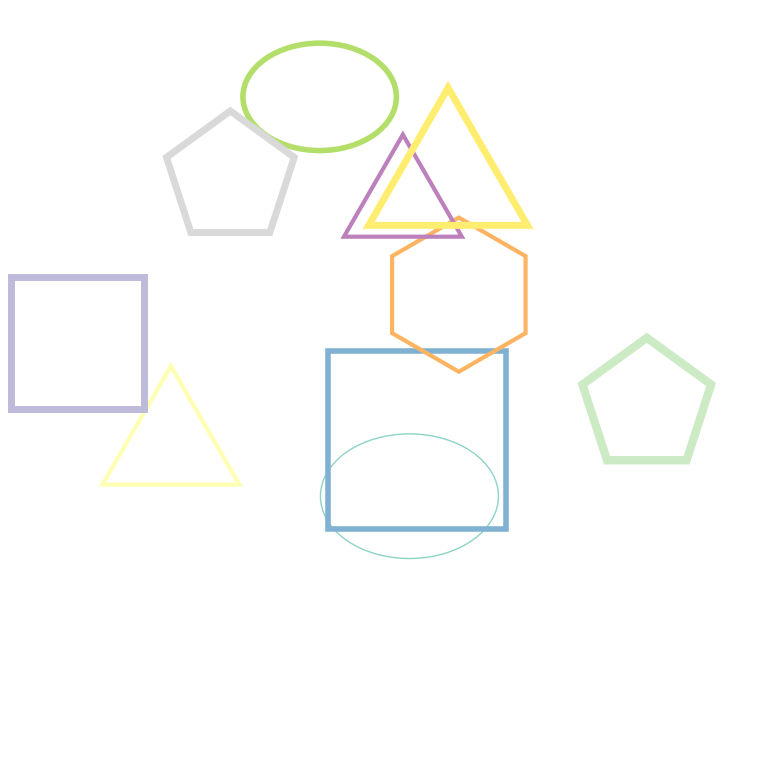[{"shape": "oval", "thickness": 0.5, "radius": 0.58, "center": [0.532, 0.356]}, {"shape": "triangle", "thickness": 1.5, "radius": 0.51, "center": [0.222, 0.422]}, {"shape": "square", "thickness": 2.5, "radius": 0.43, "center": [0.101, 0.555]}, {"shape": "square", "thickness": 2, "radius": 0.58, "center": [0.542, 0.428]}, {"shape": "hexagon", "thickness": 1.5, "radius": 0.5, "center": [0.596, 0.617]}, {"shape": "oval", "thickness": 2, "radius": 0.5, "center": [0.415, 0.874]}, {"shape": "pentagon", "thickness": 2.5, "radius": 0.44, "center": [0.299, 0.769]}, {"shape": "triangle", "thickness": 1.5, "radius": 0.44, "center": [0.523, 0.737]}, {"shape": "pentagon", "thickness": 3, "radius": 0.44, "center": [0.84, 0.473]}, {"shape": "triangle", "thickness": 2.5, "radius": 0.6, "center": [0.582, 0.767]}]